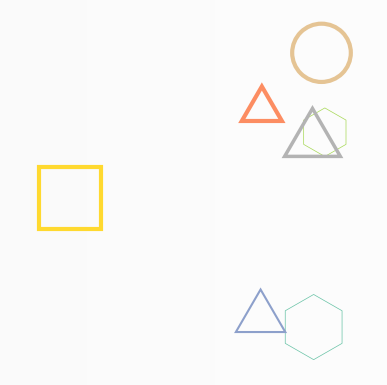[{"shape": "hexagon", "thickness": 0.5, "radius": 0.42, "center": [0.809, 0.15]}, {"shape": "triangle", "thickness": 3, "radius": 0.3, "center": [0.676, 0.716]}, {"shape": "triangle", "thickness": 1.5, "radius": 0.37, "center": [0.672, 0.174]}, {"shape": "hexagon", "thickness": 0.5, "radius": 0.32, "center": [0.838, 0.657]}, {"shape": "square", "thickness": 3, "radius": 0.4, "center": [0.181, 0.486]}, {"shape": "circle", "thickness": 3, "radius": 0.38, "center": [0.83, 0.863]}, {"shape": "triangle", "thickness": 2.5, "radius": 0.42, "center": [0.806, 0.635]}]